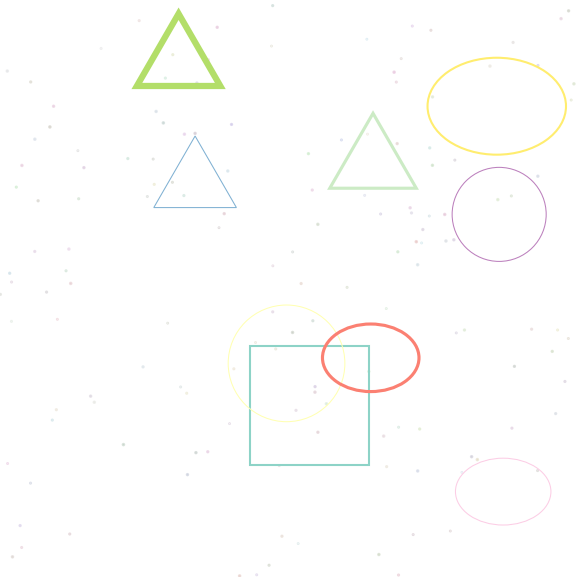[{"shape": "square", "thickness": 1, "radius": 0.51, "center": [0.536, 0.297]}, {"shape": "circle", "thickness": 0.5, "radius": 0.51, "center": [0.496, 0.37]}, {"shape": "oval", "thickness": 1.5, "radius": 0.42, "center": [0.642, 0.38]}, {"shape": "triangle", "thickness": 0.5, "radius": 0.41, "center": [0.338, 0.681]}, {"shape": "triangle", "thickness": 3, "radius": 0.42, "center": [0.309, 0.892]}, {"shape": "oval", "thickness": 0.5, "radius": 0.41, "center": [0.871, 0.148]}, {"shape": "circle", "thickness": 0.5, "radius": 0.41, "center": [0.864, 0.628]}, {"shape": "triangle", "thickness": 1.5, "radius": 0.43, "center": [0.646, 0.716]}, {"shape": "oval", "thickness": 1, "radius": 0.6, "center": [0.86, 0.815]}]